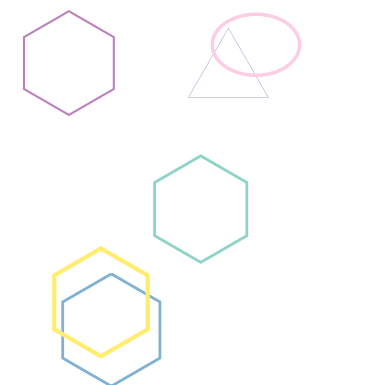[{"shape": "hexagon", "thickness": 2, "radius": 0.69, "center": [0.521, 0.457]}, {"shape": "triangle", "thickness": 0.5, "radius": 0.6, "center": [0.593, 0.806]}, {"shape": "hexagon", "thickness": 2, "radius": 0.73, "center": [0.289, 0.143]}, {"shape": "oval", "thickness": 2.5, "radius": 0.57, "center": [0.665, 0.884]}, {"shape": "hexagon", "thickness": 1.5, "radius": 0.67, "center": [0.179, 0.836]}, {"shape": "hexagon", "thickness": 3, "radius": 0.7, "center": [0.262, 0.215]}]